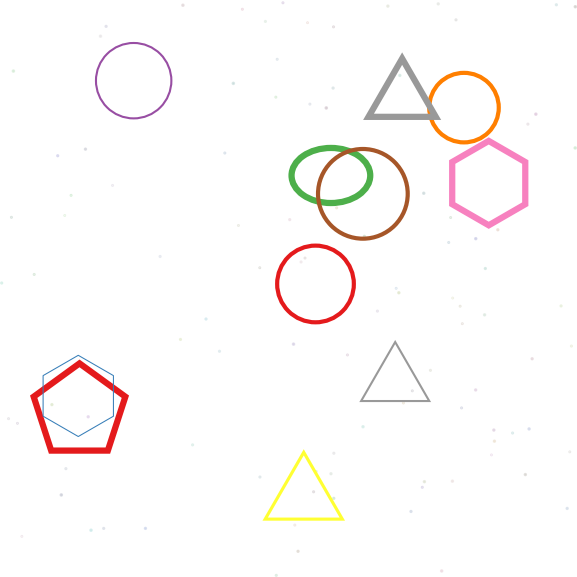[{"shape": "pentagon", "thickness": 3, "radius": 0.42, "center": [0.138, 0.286]}, {"shape": "circle", "thickness": 2, "radius": 0.33, "center": [0.546, 0.507]}, {"shape": "hexagon", "thickness": 0.5, "radius": 0.35, "center": [0.136, 0.314]}, {"shape": "oval", "thickness": 3, "radius": 0.34, "center": [0.573, 0.695]}, {"shape": "circle", "thickness": 1, "radius": 0.33, "center": [0.231, 0.859]}, {"shape": "circle", "thickness": 2, "radius": 0.3, "center": [0.803, 0.813]}, {"shape": "triangle", "thickness": 1.5, "radius": 0.39, "center": [0.526, 0.139]}, {"shape": "circle", "thickness": 2, "radius": 0.39, "center": [0.628, 0.663]}, {"shape": "hexagon", "thickness": 3, "radius": 0.37, "center": [0.846, 0.682]}, {"shape": "triangle", "thickness": 1, "radius": 0.34, "center": [0.684, 0.339]}, {"shape": "triangle", "thickness": 3, "radius": 0.34, "center": [0.696, 0.83]}]